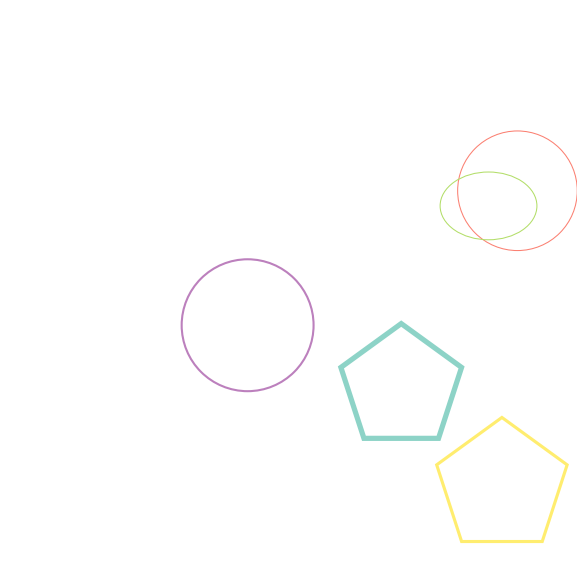[{"shape": "pentagon", "thickness": 2.5, "radius": 0.55, "center": [0.695, 0.329]}, {"shape": "circle", "thickness": 0.5, "radius": 0.52, "center": [0.896, 0.669]}, {"shape": "oval", "thickness": 0.5, "radius": 0.42, "center": [0.846, 0.643]}, {"shape": "circle", "thickness": 1, "radius": 0.57, "center": [0.429, 0.436]}, {"shape": "pentagon", "thickness": 1.5, "radius": 0.59, "center": [0.869, 0.158]}]